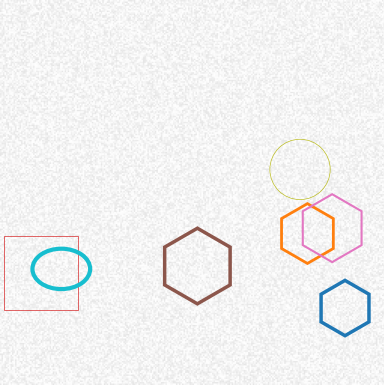[{"shape": "hexagon", "thickness": 2.5, "radius": 0.36, "center": [0.896, 0.2]}, {"shape": "hexagon", "thickness": 2, "radius": 0.39, "center": [0.799, 0.393]}, {"shape": "square", "thickness": 0.5, "radius": 0.48, "center": [0.106, 0.29]}, {"shape": "hexagon", "thickness": 2.5, "radius": 0.49, "center": [0.513, 0.309]}, {"shape": "hexagon", "thickness": 1.5, "radius": 0.44, "center": [0.863, 0.407]}, {"shape": "circle", "thickness": 0.5, "radius": 0.39, "center": [0.779, 0.56]}, {"shape": "oval", "thickness": 3, "radius": 0.37, "center": [0.159, 0.302]}]